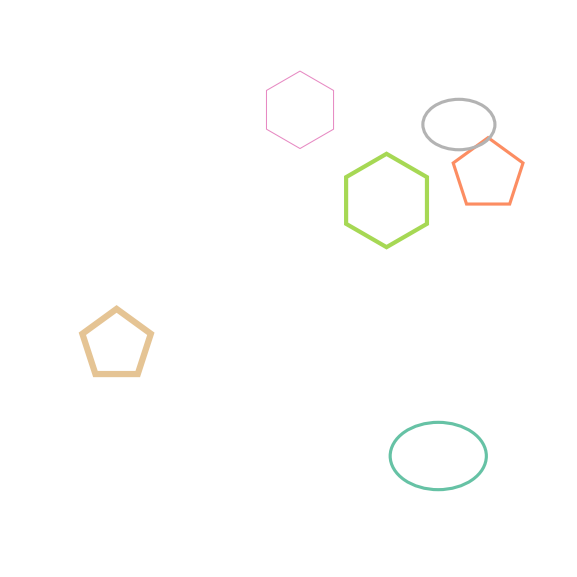[{"shape": "oval", "thickness": 1.5, "radius": 0.42, "center": [0.759, 0.21]}, {"shape": "pentagon", "thickness": 1.5, "radius": 0.32, "center": [0.845, 0.697]}, {"shape": "hexagon", "thickness": 0.5, "radius": 0.34, "center": [0.52, 0.809]}, {"shape": "hexagon", "thickness": 2, "radius": 0.4, "center": [0.669, 0.652]}, {"shape": "pentagon", "thickness": 3, "radius": 0.31, "center": [0.202, 0.402]}, {"shape": "oval", "thickness": 1.5, "radius": 0.31, "center": [0.795, 0.783]}]